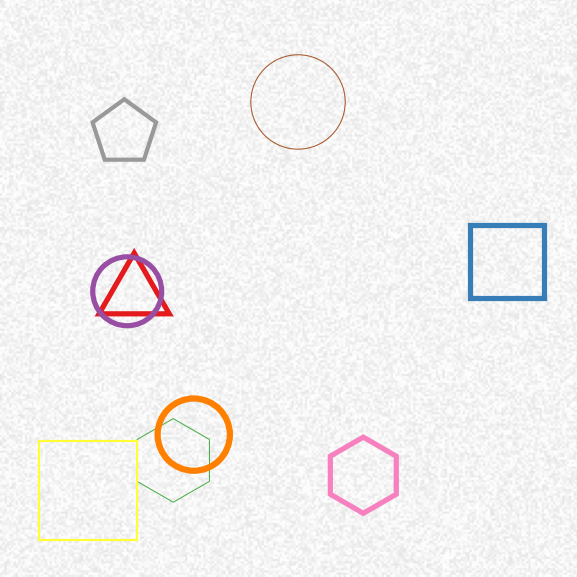[{"shape": "triangle", "thickness": 2.5, "radius": 0.35, "center": [0.232, 0.491]}, {"shape": "square", "thickness": 2.5, "radius": 0.32, "center": [0.878, 0.546]}, {"shape": "hexagon", "thickness": 0.5, "radius": 0.36, "center": [0.3, 0.202]}, {"shape": "circle", "thickness": 2.5, "radius": 0.3, "center": [0.22, 0.495]}, {"shape": "circle", "thickness": 3, "radius": 0.31, "center": [0.336, 0.247]}, {"shape": "square", "thickness": 1, "radius": 0.43, "center": [0.152, 0.15]}, {"shape": "circle", "thickness": 0.5, "radius": 0.41, "center": [0.516, 0.823]}, {"shape": "hexagon", "thickness": 2.5, "radius": 0.33, "center": [0.629, 0.176]}, {"shape": "pentagon", "thickness": 2, "radius": 0.29, "center": [0.215, 0.769]}]